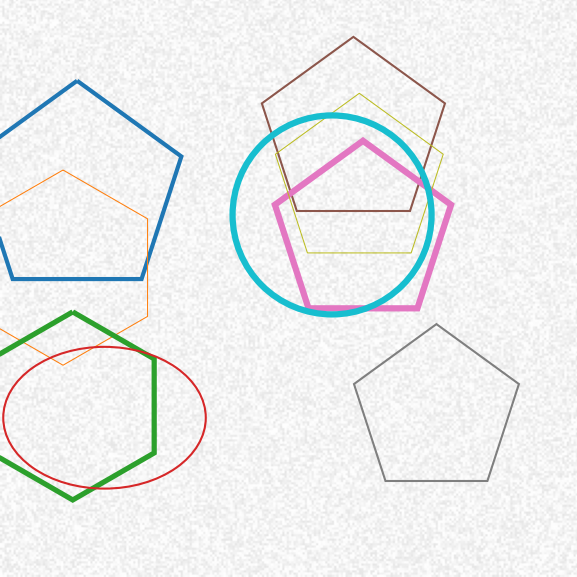[{"shape": "pentagon", "thickness": 2, "radius": 0.95, "center": [0.134, 0.669]}, {"shape": "hexagon", "thickness": 0.5, "radius": 0.85, "center": [0.109, 0.536]}, {"shape": "hexagon", "thickness": 2.5, "radius": 0.81, "center": [0.126, 0.296]}, {"shape": "oval", "thickness": 1, "radius": 0.88, "center": [0.181, 0.276]}, {"shape": "pentagon", "thickness": 1, "radius": 0.83, "center": [0.612, 0.769]}, {"shape": "pentagon", "thickness": 3, "radius": 0.8, "center": [0.629, 0.595]}, {"shape": "pentagon", "thickness": 1, "radius": 0.75, "center": [0.756, 0.288]}, {"shape": "pentagon", "thickness": 0.5, "radius": 0.76, "center": [0.622, 0.685]}, {"shape": "circle", "thickness": 3, "radius": 0.86, "center": [0.575, 0.627]}]